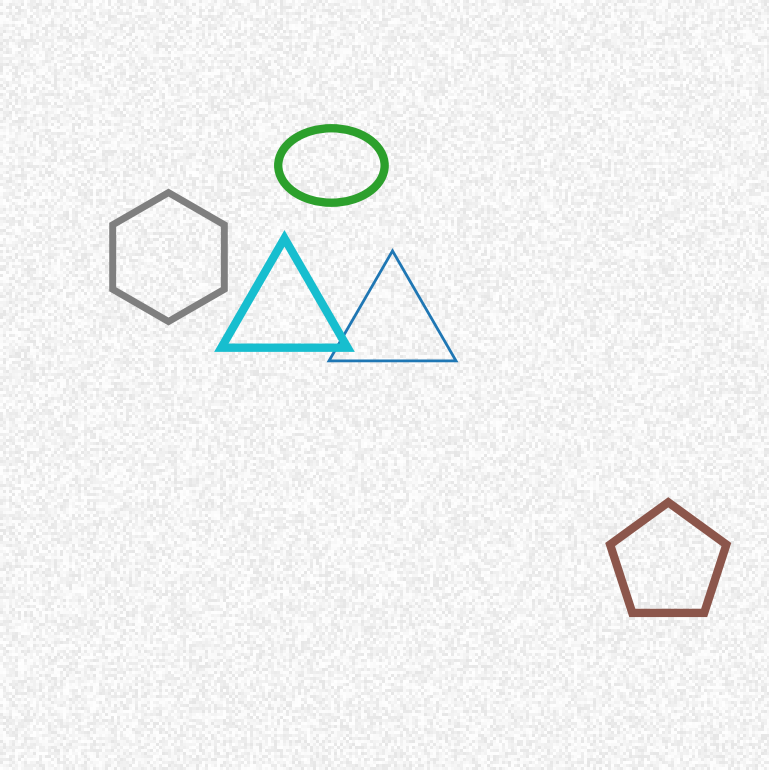[{"shape": "triangle", "thickness": 1, "radius": 0.48, "center": [0.51, 0.579]}, {"shape": "oval", "thickness": 3, "radius": 0.35, "center": [0.43, 0.785]}, {"shape": "pentagon", "thickness": 3, "radius": 0.4, "center": [0.868, 0.268]}, {"shape": "hexagon", "thickness": 2.5, "radius": 0.42, "center": [0.219, 0.666]}, {"shape": "triangle", "thickness": 3, "radius": 0.47, "center": [0.369, 0.596]}]